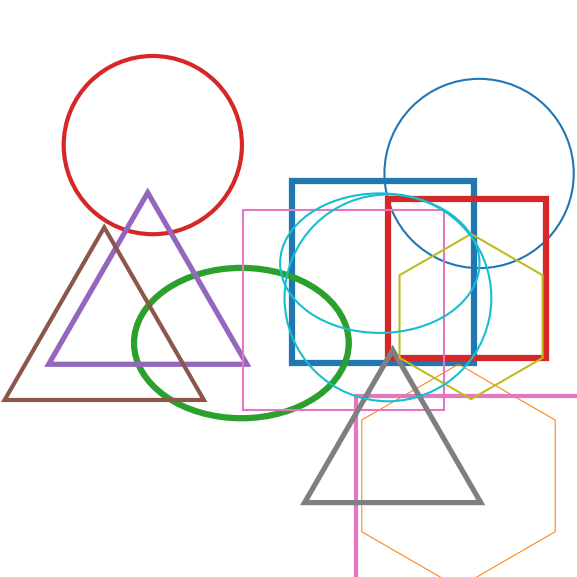[{"shape": "square", "thickness": 3, "radius": 0.79, "center": [0.663, 0.528]}, {"shape": "circle", "thickness": 1, "radius": 0.82, "center": [0.83, 0.699]}, {"shape": "hexagon", "thickness": 0.5, "radius": 0.97, "center": [0.794, 0.175]}, {"shape": "oval", "thickness": 3, "radius": 0.93, "center": [0.418, 0.405]}, {"shape": "circle", "thickness": 2, "radius": 0.77, "center": [0.265, 0.748]}, {"shape": "square", "thickness": 3, "radius": 0.69, "center": [0.808, 0.517]}, {"shape": "triangle", "thickness": 2.5, "radius": 0.99, "center": [0.256, 0.467]}, {"shape": "triangle", "thickness": 2, "radius": 1.0, "center": [0.18, 0.406]}, {"shape": "square", "thickness": 1, "radius": 0.87, "center": [0.595, 0.463]}, {"shape": "square", "thickness": 2, "radius": 0.96, "center": [0.809, 0.122]}, {"shape": "triangle", "thickness": 2.5, "radius": 0.88, "center": [0.68, 0.217]}, {"shape": "hexagon", "thickness": 1, "radius": 0.72, "center": [0.816, 0.451]}, {"shape": "circle", "thickness": 1, "radius": 0.9, "center": [0.672, 0.483]}, {"shape": "oval", "thickness": 1, "radius": 0.86, "center": [0.658, 0.543]}]